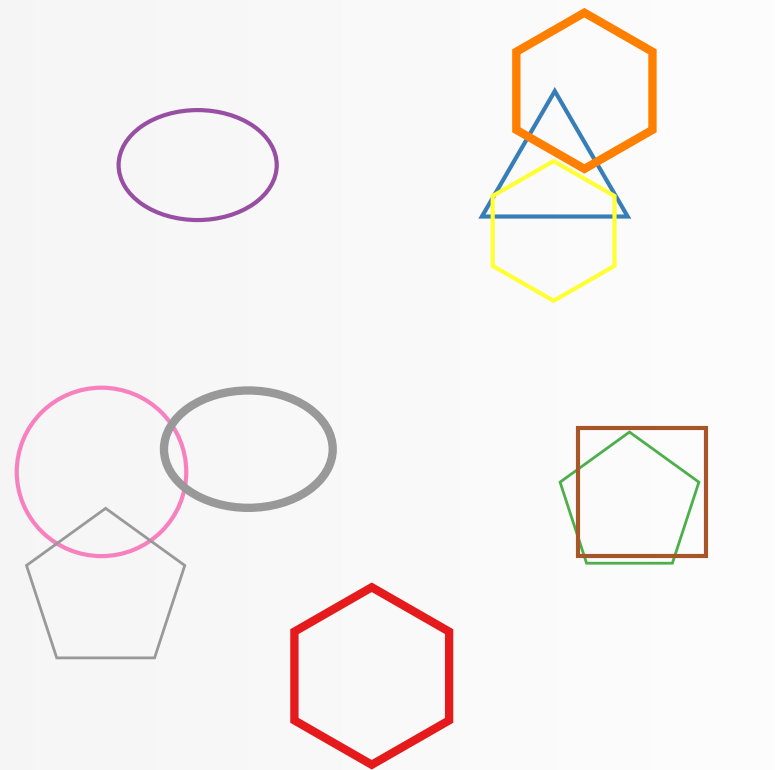[{"shape": "hexagon", "thickness": 3, "radius": 0.58, "center": [0.48, 0.122]}, {"shape": "triangle", "thickness": 1.5, "radius": 0.54, "center": [0.716, 0.773]}, {"shape": "pentagon", "thickness": 1, "radius": 0.47, "center": [0.812, 0.345]}, {"shape": "oval", "thickness": 1.5, "radius": 0.51, "center": [0.255, 0.786]}, {"shape": "hexagon", "thickness": 3, "radius": 0.51, "center": [0.754, 0.882]}, {"shape": "hexagon", "thickness": 1.5, "radius": 0.45, "center": [0.714, 0.7]}, {"shape": "square", "thickness": 1.5, "radius": 0.41, "center": [0.828, 0.361]}, {"shape": "circle", "thickness": 1.5, "radius": 0.55, "center": [0.131, 0.387]}, {"shape": "pentagon", "thickness": 1, "radius": 0.54, "center": [0.136, 0.232]}, {"shape": "oval", "thickness": 3, "radius": 0.54, "center": [0.32, 0.417]}]